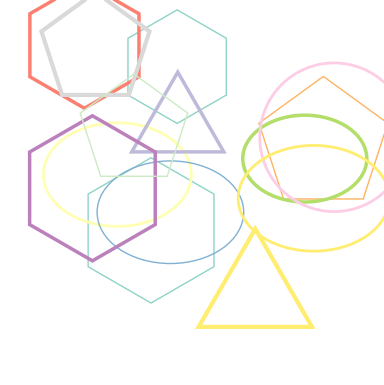[{"shape": "hexagon", "thickness": 1, "radius": 0.74, "center": [0.46, 0.827]}, {"shape": "hexagon", "thickness": 1, "radius": 0.94, "center": [0.392, 0.402]}, {"shape": "oval", "thickness": 2, "radius": 0.96, "center": [0.305, 0.547]}, {"shape": "triangle", "thickness": 2.5, "radius": 0.69, "center": [0.462, 0.675]}, {"shape": "hexagon", "thickness": 2.5, "radius": 0.82, "center": [0.219, 0.882]}, {"shape": "oval", "thickness": 1, "radius": 0.95, "center": [0.443, 0.449]}, {"shape": "pentagon", "thickness": 1, "radius": 0.88, "center": [0.84, 0.626]}, {"shape": "oval", "thickness": 2.5, "radius": 0.81, "center": [0.792, 0.588]}, {"shape": "circle", "thickness": 2, "radius": 0.97, "center": [0.868, 0.644]}, {"shape": "pentagon", "thickness": 3, "radius": 0.74, "center": [0.248, 0.873]}, {"shape": "hexagon", "thickness": 2.5, "radius": 0.94, "center": [0.24, 0.511]}, {"shape": "pentagon", "thickness": 1, "radius": 0.73, "center": [0.348, 0.661]}, {"shape": "triangle", "thickness": 3, "radius": 0.85, "center": [0.663, 0.236]}, {"shape": "oval", "thickness": 2, "radius": 0.98, "center": [0.815, 0.485]}]